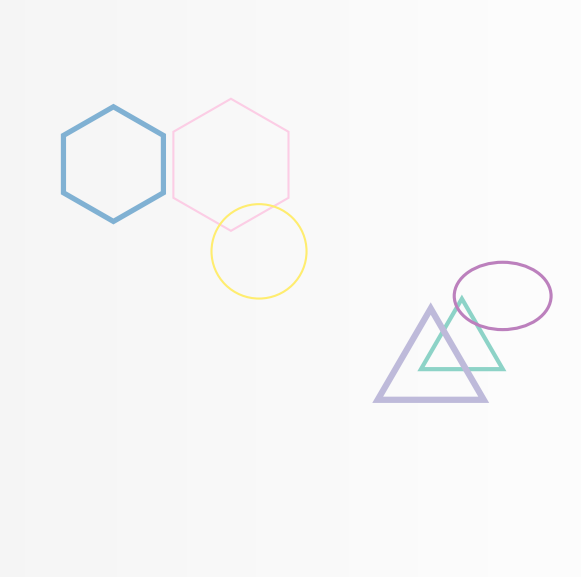[{"shape": "triangle", "thickness": 2, "radius": 0.41, "center": [0.795, 0.401]}, {"shape": "triangle", "thickness": 3, "radius": 0.53, "center": [0.741, 0.36]}, {"shape": "hexagon", "thickness": 2.5, "radius": 0.5, "center": [0.195, 0.715]}, {"shape": "hexagon", "thickness": 1, "radius": 0.57, "center": [0.397, 0.714]}, {"shape": "oval", "thickness": 1.5, "radius": 0.42, "center": [0.865, 0.487]}, {"shape": "circle", "thickness": 1, "radius": 0.41, "center": [0.446, 0.564]}]